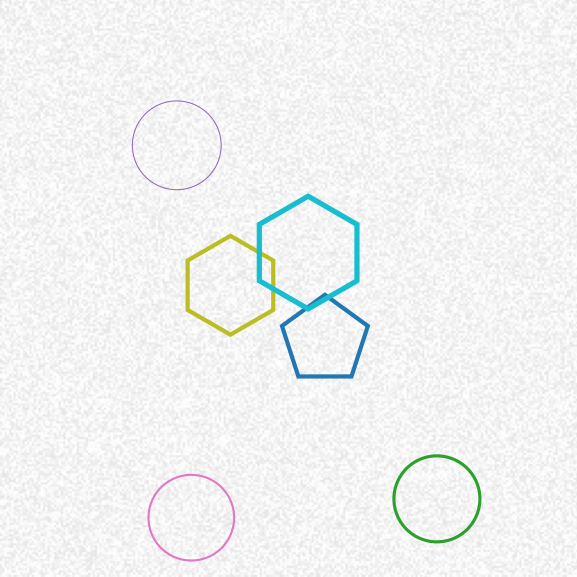[{"shape": "pentagon", "thickness": 2, "radius": 0.39, "center": [0.563, 0.411]}, {"shape": "circle", "thickness": 1.5, "radius": 0.37, "center": [0.757, 0.135]}, {"shape": "circle", "thickness": 0.5, "radius": 0.38, "center": [0.306, 0.748]}, {"shape": "circle", "thickness": 1, "radius": 0.37, "center": [0.331, 0.103]}, {"shape": "hexagon", "thickness": 2, "radius": 0.43, "center": [0.399, 0.505]}, {"shape": "hexagon", "thickness": 2.5, "radius": 0.49, "center": [0.534, 0.562]}]